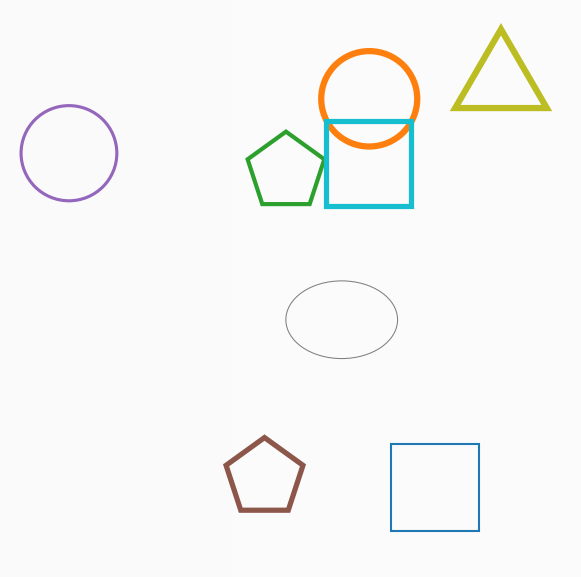[{"shape": "square", "thickness": 1, "radius": 0.38, "center": [0.749, 0.154]}, {"shape": "circle", "thickness": 3, "radius": 0.41, "center": [0.635, 0.828]}, {"shape": "pentagon", "thickness": 2, "radius": 0.35, "center": [0.492, 0.702]}, {"shape": "circle", "thickness": 1.5, "radius": 0.41, "center": [0.119, 0.734]}, {"shape": "pentagon", "thickness": 2.5, "radius": 0.35, "center": [0.455, 0.172]}, {"shape": "oval", "thickness": 0.5, "radius": 0.48, "center": [0.588, 0.445]}, {"shape": "triangle", "thickness": 3, "radius": 0.45, "center": [0.862, 0.858]}, {"shape": "square", "thickness": 2.5, "radius": 0.37, "center": [0.634, 0.716]}]